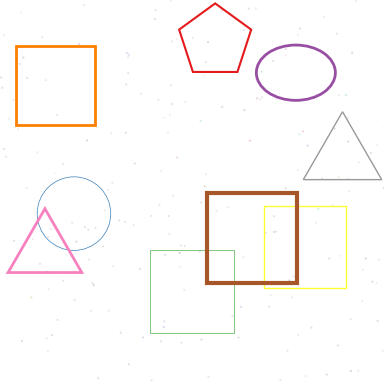[{"shape": "pentagon", "thickness": 1.5, "radius": 0.49, "center": [0.559, 0.893]}, {"shape": "circle", "thickness": 0.5, "radius": 0.48, "center": [0.192, 0.445]}, {"shape": "square", "thickness": 0.5, "radius": 0.54, "center": [0.499, 0.243]}, {"shape": "oval", "thickness": 2, "radius": 0.51, "center": [0.768, 0.811]}, {"shape": "square", "thickness": 2, "radius": 0.51, "center": [0.144, 0.778]}, {"shape": "square", "thickness": 1, "radius": 0.53, "center": [0.793, 0.358]}, {"shape": "square", "thickness": 3, "radius": 0.58, "center": [0.654, 0.383]}, {"shape": "triangle", "thickness": 2, "radius": 0.55, "center": [0.117, 0.347]}, {"shape": "triangle", "thickness": 1, "radius": 0.59, "center": [0.89, 0.592]}]